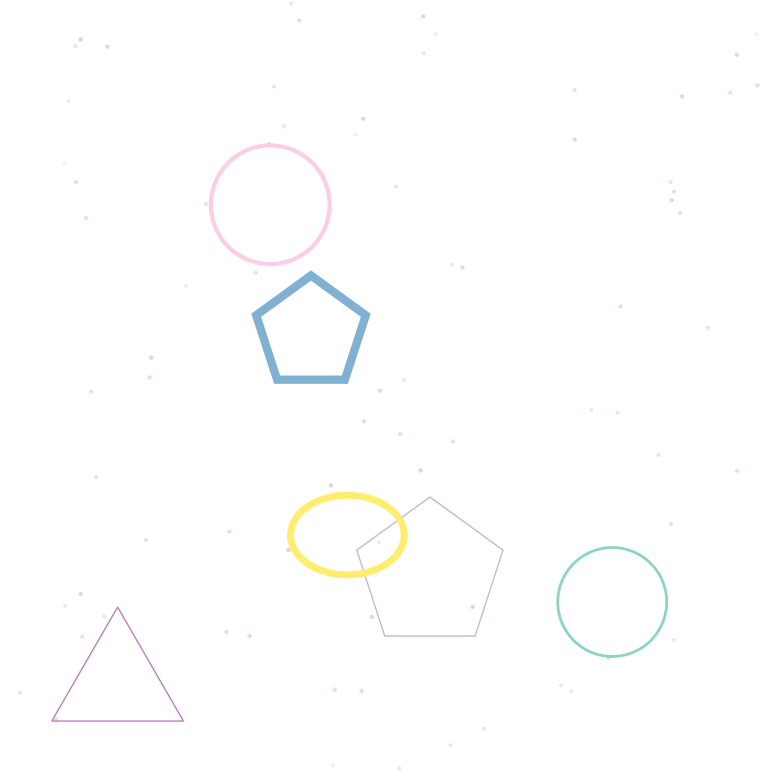[{"shape": "circle", "thickness": 1, "radius": 0.35, "center": [0.795, 0.218]}, {"shape": "pentagon", "thickness": 0.5, "radius": 0.5, "center": [0.558, 0.255]}, {"shape": "pentagon", "thickness": 3, "radius": 0.37, "center": [0.404, 0.567]}, {"shape": "circle", "thickness": 1.5, "radius": 0.39, "center": [0.351, 0.734]}, {"shape": "triangle", "thickness": 0.5, "radius": 0.49, "center": [0.153, 0.113]}, {"shape": "oval", "thickness": 2.5, "radius": 0.37, "center": [0.451, 0.305]}]